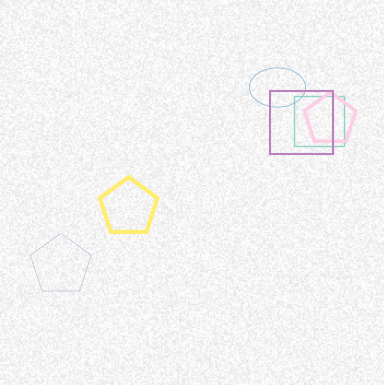[{"shape": "square", "thickness": 1, "radius": 0.33, "center": [0.829, 0.686]}, {"shape": "pentagon", "thickness": 0.5, "radius": 0.42, "center": [0.158, 0.311]}, {"shape": "oval", "thickness": 0.5, "radius": 0.36, "center": [0.721, 0.773]}, {"shape": "pentagon", "thickness": 2.5, "radius": 0.35, "center": [0.858, 0.69]}, {"shape": "square", "thickness": 1.5, "radius": 0.41, "center": [0.784, 0.682]}, {"shape": "pentagon", "thickness": 3, "radius": 0.39, "center": [0.334, 0.461]}]